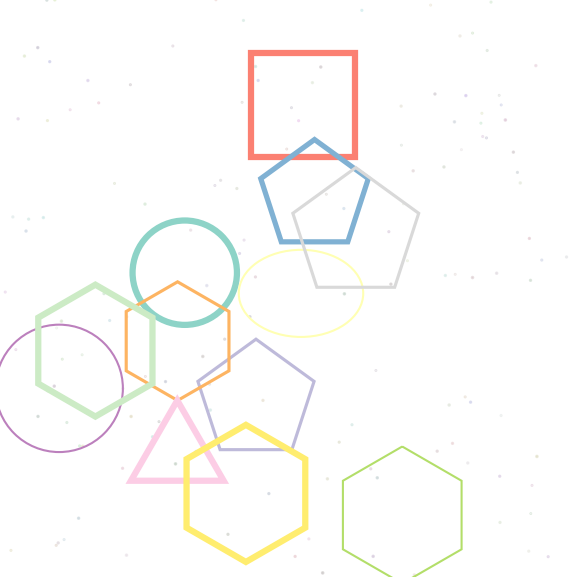[{"shape": "circle", "thickness": 3, "radius": 0.45, "center": [0.32, 0.527]}, {"shape": "oval", "thickness": 1, "radius": 0.54, "center": [0.521, 0.491]}, {"shape": "pentagon", "thickness": 1.5, "radius": 0.53, "center": [0.443, 0.306]}, {"shape": "square", "thickness": 3, "radius": 0.45, "center": [0.525, 0.818]}, {"shape": "pentagon", "thickness": 2.5, "radius": 0.49, "center": [0.545, 0.66]}, {"shape": "hexagon", "thickness": 1.5, "radius": 0.51, "center": [0.308, 0.408]}, {"shape": "hexagon", "thickness": 1, "radius": 0.59, "center": [0.697, 0.107]}, {"shape": "triangle", "thickness": 3, "radius": 0.46, "center": [0.307, 0.213]}, {"shape": "pentagon", "thickness": 1.5, "radius": 0.57, "center": [0.616, 0.594]}, {"shape": "circle", "thickness": 1, "radius": 0.55, "center": [0.102, 0.327]}, {"shape": "hexagon", "thickness": 3, "radius": 0.57, "center": [0.165, 0.392]}, {"shape": "hexagon", "thickness": 3, "radius": 0.59, "center": [0.426, 0.145]}]